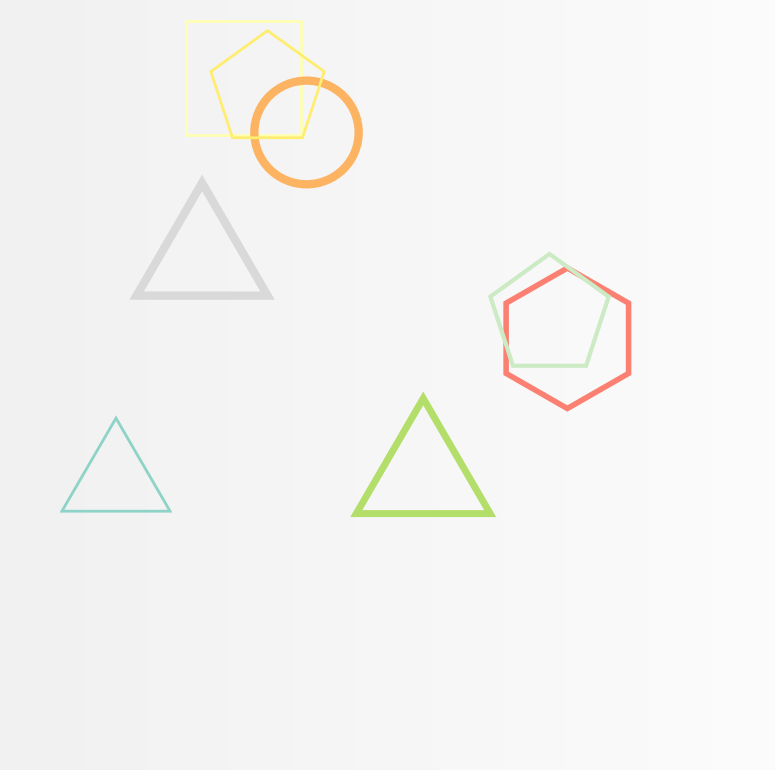[{"shape": "triangle", "thickness": 1, "radius": 0.4, "center": [0.15, 0.376]}, {"shape": "square", "thickness": 1, "radius": 0.37, "center": [0.314, 0.899]}, {"shape": "hexagon", "thickness": 2, "radius": 0.46, "center": [0.732, 0.561]}, {"shape": "circle", "thickness": 3, "radius": 0.34, "center": [0.395, 0.828]}, {"shape": "triangle", "thickness": 2.5, "radius": 0.5, "center": [0.546, 0.383]}, {"shape": "triangle", "thickness": 3, "radius": 0.49, "center": [0.261, 0.665]}, {"shape": "pentagon", "thickness": 1.5, "radius": 0.4, "center": [0.709, 0.59]}, {"shape": "pentagon", "thickness": 1, "radius": 0.38, "center": [0.345, 0.883]}]